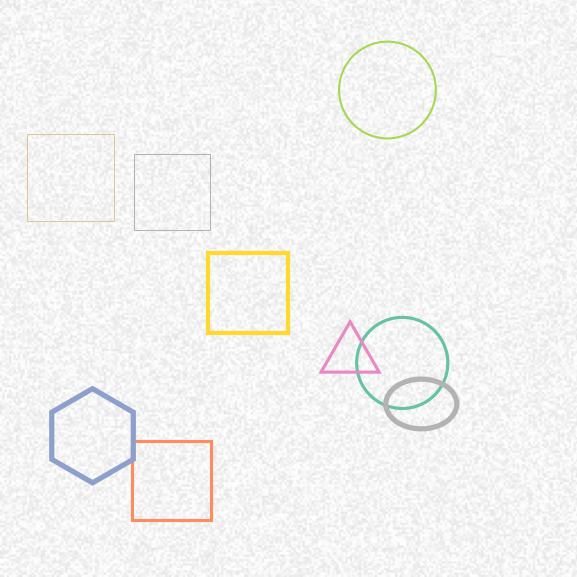[{"shape": "circle", "thickness": 1.5, "radius": 0.39, "center": [0.696, 0.371]}, {"shape": "square", "thickness": 1.5, "radius": 0.34, "center": [0.297, 0.167]}, {"shape": "hexagon", "thickness": 2.5, "radius": 0.41, "center": [0.16, 0.245]}, {"shape": "triangle", "thickness": 1.5, "radius": 0.29, "center": [0.606, 0.384]}, {"shape": "circle", "thickness": 1, "radius": 0.42, "center": [0.671, 0.843]}, {"shape": "square", "thickness": 2, "radius": 0.35, "center": [0.429, 0.491]}, {"shape": "square", "thickness": 0.5, "radius": 0.38, "center": [0.123, 0.692]}, {"shape": "oval", "thickness": 2.5, "radius": 0.31, "center": [0.73, 0.3]}, {"shape": "square", "thickness": 0.5, "radius": 0.33, "center": [0.298, 0.667]}]